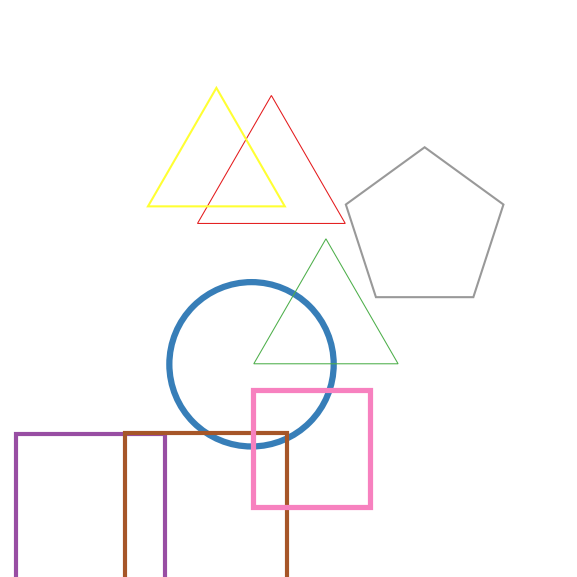[{"shape": "triangle", "thickness": 0.5, "radius": 0.74, "center": [0.47, 0.686]}, {"shape": "circle", "thickness": 3, "radius": 0.71, "center": [0.436, 0.368]}, {"shape": "triangle", "thickness": 0.5, "radius": 0.72, "center": [0.564, 0.441]}, {"shape": "square", "thickness": 2, "radius": 0.64, "center": [0.157, 0.119]}, {"shape": "triangle", "thickness": 1, "radius": 0.68, "center": [0.375, 0.71]}, {"shape": "square", "thickness": 2, "radius": 0.7, "center": [0.357, 0.109]}, {"shape": "square", "thickness": 2.5, "radius": 0.51, "center": [0.539, 0.222]}, {"shape": "pentagon", "thickness": 1, "radius": 0.72, "center": [0.735, 0.601]}]